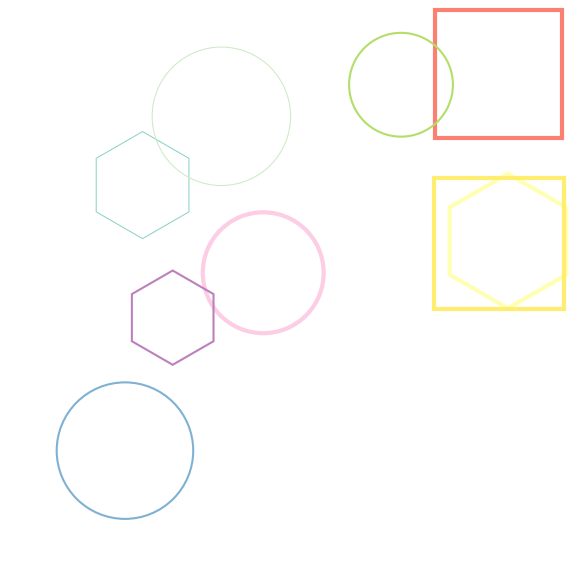[{"shape": "hexagon", "thickness": 0.5, "radius": 0.46, "center": [0.247, 0.679]}, {"shape": "hexagon", "thickness": 2, "radius": 0.58, "center": [0.88, 0.582]}, {"shape": "square", "thickness": 2, "radius": 0.55, "center": [0.863, 0.871]}, {"shape": "circle", "thickness": 1, "radius": 0.59, "center": [0.216, 0.219]}, {"shape": "circle", "thickness": 1, "radius": 0.45, "center": [0.694, 0.852]}, {"shape": "circle", "thickness": 2, "radius": 0.52, "center": [0.456, 0.527]}, {"shape": "hexagon", "thickness": 1, "radius": 0.41, "center": [0.299, 0.449]}, {"shape": "circle", "thickness": 0.5, "radius": 0.6, "center": [0.383, 0.798]}, {"shape": "square", "thickness": 2, "radius": 0.56, "center": [0.864, 0.577]}]